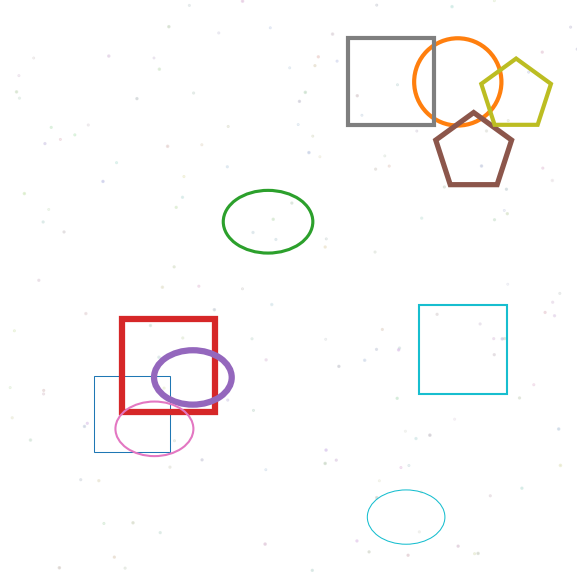[{"shape": "square", "thickness": 0.5, "radius": 0.33, "center": [0.228, 0.282]}, {"shape": "circle", "thickness": 2, "radius": 0.38, "center": [0.793, 0.857]}, {"shape": "oval", "thickness": 1.5, "radius": 0.39, "center": [0.464, 0.615]}, {"shape": "square", "thickness": 3, "radius": 0.4, "center": [0.292, 0.367]}, {"shape": "oval", "thickness": 3, "radius": 0.34, "center": [0.334, 0.346]}, {"shape": "pentagon", "thickness": 2.5, "radius": 0.35, "center": [0.82, 0.735]}, {"shape": "oval", "thickness": 1, "radius": 0.34, "center": [0.267, 0.257]}, {"shape": "square", "thickness": 2, "radius": 0.38, "center": [0.677, 0.858]}, {"shape": "pentagon", "thickness": 2, "radius": 0.32, "center": [0.894, 0.834]}, {"shape": "square", "thickness": 1, "radius": 0.39, "center": [0.802, 0.394]}, {"shape": "oval", "thickness": 0.5, "radius": 0.34, "center": [0.703, 0.104]}]